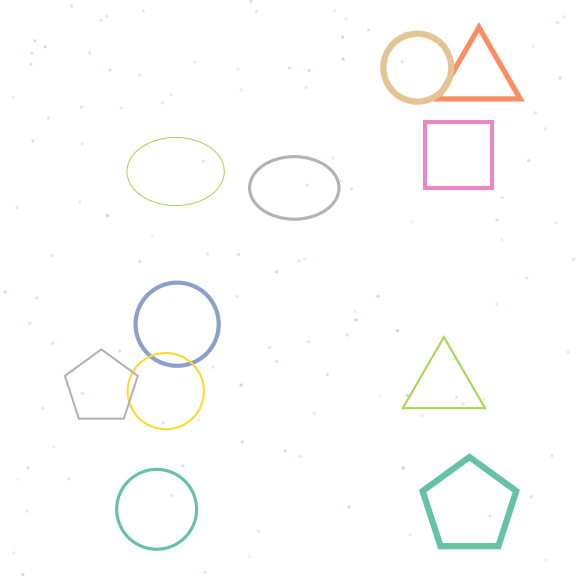[{"shape": "pentagon", "thickness": 3, "radius": 0.43, "center": [0.813, 0.122]}, {"shape": "circle", "thickness": 1.5, "radius": 0.35, "center": [0.271, 0.117]}, {"shape": "triangle", "thickness": 2.5, "radius": 0.41, "center": [0.829, 0.869]}, {"shape": "circle", "thickness": 2, "radius": 0.36, "center": [0.307, 0.438]}, {"shape": "square", "thickness": 2, "radius": 0.29, "center": [0.794, 0.731]}, {"shape": "oval", "thickness": 0.5, "radius": 0.42, "center": [0.304, 0.702]}, {"shape": "triangle", "thickness": 1, "radius": 0.41, "center": [0.769, 0.334]}, {"shape": "circle", "thickness": 1, "radius": 0.33, "center": [0.287, 0.322]}, {"shape": "circle", "thickness": 3, "radius": 0.29, "center": [0.723, 0.882]}, {"shape": "pentagon", "thickness": 1, "radius": 0.33, "center": [0.176, 0.328]}, {"shape": "oval", "thickness": 1.5, "radius": 0.39, "center": [0.51, 0.674]}]